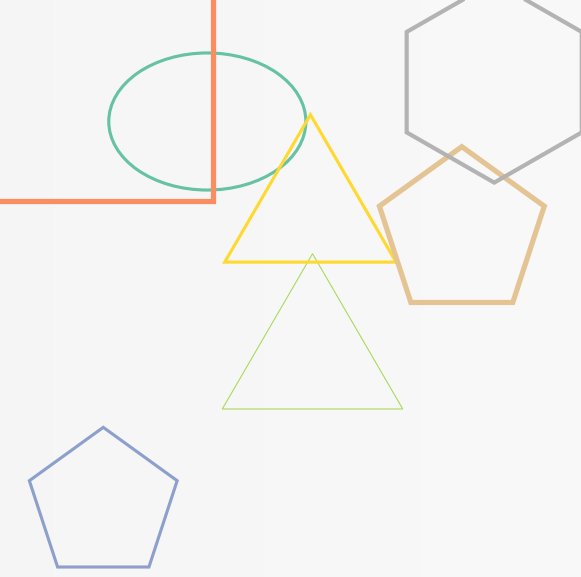[{"shape": "oval", "thickness": 1.5, "radius": 0.85, "center": [0.357, 0.789]}, {"shape": "square", "thickness": 2.5, "radius": 0.98, "center": [0.17, 0.847]}, {"shape": "pentagon", "thickness": 1.5, "radius": 0.67, "center": [0.178, 0.125]}, {"shape": "triangle", "thickness": 0.5, "radius": 0.9, "center": [0.538, 0.381]}, {"shape": "triangle", "thickness": 1.5, "radius": 0.85, "center": [0.534, 0.63]}, {"shape": "pentagon", "thickness": 2.5, "radius": 0.75, "center": [0.795, 0.596]}, {"shape": "hexagon", "thickness": 2, "radius": 0.87, "center": [0.85, 0.857]}]